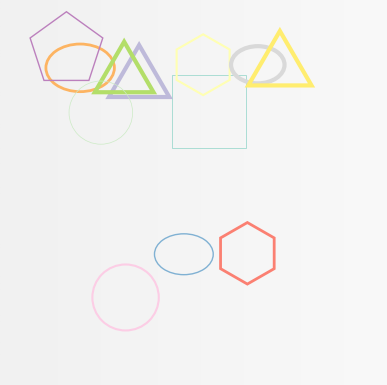[{"shape": "square", "thickness": 0.5, "radius": 0.48, "center": [0.539, 0.71]}, {"shape": "hexagon", "thickness": 1.5, "radius": 0.39, "center": [0.524, 0.832]}, {"shape": "triangle", "thickness": 3, "radius": 0.45, "center": [0.359, 0.793]}, {"shape": "hexagon", "thickness": 2, "radius": 0.4, "center": [0.638, 0.342]}, {"shape": "oval", "thickness": 1, "radius": 0.38, "center": [0.474, 0.34]}, {"shape": "oval", "thickness": 2, "radius": 0.44, "center": [0.207, 0.824]}, {"shape": "triangle", "thickness": 3, "radius": 0.44, "center": [0.32, 0.804]}, {"shape": "circle", "thickness": 1.5, "radius": 0.43, "center": [0.324, 0.227]}, {"shape": "oval", "thickness": 3, "radius": 0.35, "center": [0.665, 0.832]}, {"shape": "pentagon", "thickness": 1, "radius": 0.49, "center": [0.171, 0.871]}, {"shape": "circle", "thickness": 0.5, "radius": 0.41, "center": [0.26, 0.707]}, {"shape": "triangle", "thickness": 3, "radius": 0.47, "center": [0.722, 0.825]}]